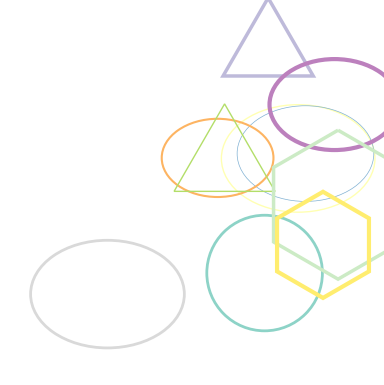[{"shape": "circle", "thickness": 2, "radius": 0.75, "center": [0.687, 0.291]}, {"shape": "oval", "thickness": 1, "radius": 1.0, "center": [0.774, 0.588]}, {"shape": "triangle", "thickness": 2.5, "radius": 0.68, "center": [0.696, 0.87]}, {"shape": "oval", "thickness": 0.5, "radius": 0.89, "center": [0.793, 0.601]}, {"shape": "oval", "thickness": 1.5, "radius": 0.73, "center": [0.565, 0.59]}, {"shape": "triangle", "thickness": 1, "radius": 0.76, "center": [0.583, 0.579]}, {"shape": "oval", "thickness": 2, "radius": 1.0, "center": [0.279, 0.236]}, {"shape": "oval", "thickness": 3, "radius": 0.84, "center": [0.869, 0.728]}, {"shape": "hexagon", "thickness": 2.5, "radius": 0.97, "center": [0.878, 0.468]}, {"shape": "hexagon", "thickness": 3, "radius": 0.69, "center": [0.839, 0.364]}]